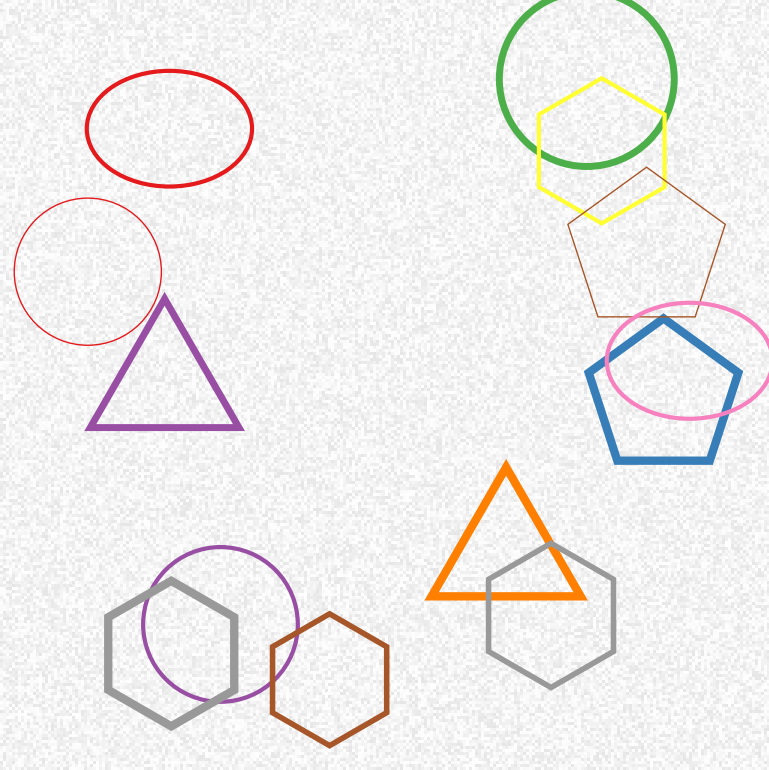[{"shape": "circle", "thickness": 0.5, "radius": 0.48, "center": [0.114, 0.647]}, {"shape": "oval", "thickness": 1.5, "radius": 0.54, "center": [0.22, 0.833]}, {"shape": "pentagon", "thickness": 3, "radius": 0.51, "center": [0.862, 0.484]}, {"shape": "circle", "thickness": 2.5, "radius": 0.57, "center": [0.762, 0.897]}, {"shape": "triangle", "thickness": 2.5, "radius": 0.56, "center": [0.214, 0.5]}, {"shape": "circle", "thickness": 1.5, "radius": 0.5, "center": [0.286, 0.189]}, {"shape": "triangle", "thickness": 3, "radius": 0.56, "center": [0.657, 0.281]}, {"shape": "hexagon", "thickness": 1.5, "radius": 0.47, "center": [0.781, 0.804]}, {"shape": "pentagon", "thickness": 0.5, "radius": 0.54, "center": [0.84, 0.675]}, {"shape": "hexagon", "thickness": 2, "radius": 0.43, "center": [0.428, 0.117]}, {"shape": "oval", "thickness": 1.5, "radius": 0.54, "center": [0.896, 0.531]}, {"shape": "hexagon", "thickness": 2, "radius": 0.47, "center": [0.716, 0.201]}, {"shape": "hexagon", "thickness": 3, "radius": 0.47, "center": [0.222, 0.151]}]